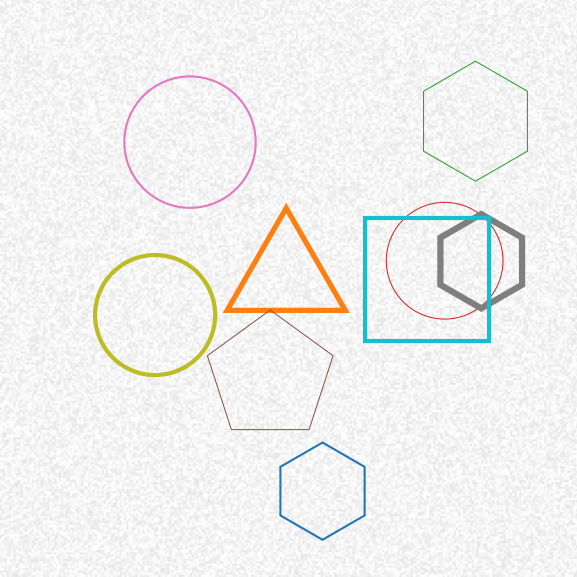[{"shape": "hexagon", "thickness": 1, "radius": 0.42, "center": [0.558, 0.149]}, {"shape": "triangle", "thickness": 2.5, "radius": 0.59, "center": [0.496, 0.521]}, {"shape": "hexagon", "thickness": 0.5, "radius": 0.52, "center": [0.823, 0.789]}, {"shape": "circle", "thickness": 0.5, "radius": 0.51, "center": [0.77, 0.548]}, {"shape": "pentagon", "thickness": 0.5, "radius": 0.57, "center": [0.468, 0.348]}, {"shape": "circle", "thickness": 1, "radius": 0.57, "center": [0.329, 0.753]}, {"shape": "hexagon", "thickness": 3, "radius": 0.41, "center": [0.833, 0.547]}, {"shape": "circle", "thickness": 2, "radius": 0.52, "center": [0.269, 0.454]}, {"shape": "square", "thickness": 2, "radius": 0.53, "center": [0.739, 0.515]}]